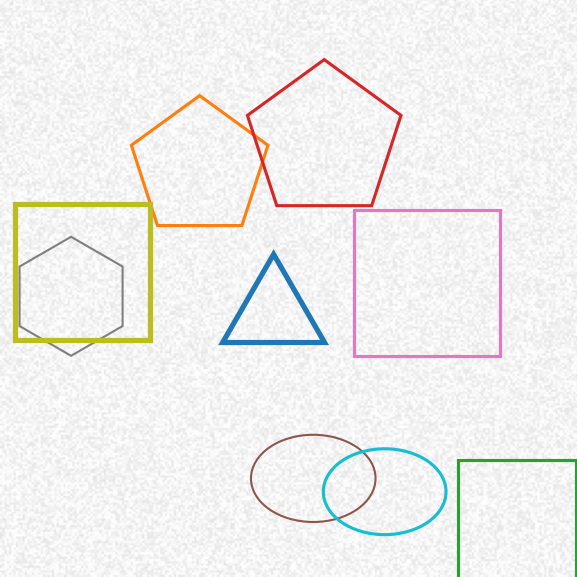[{"shape": "triangle", "thickness": 2.5, "radius": 0.51, "center": [0.474, 0.457]}, {"shape": "pentagon", "thickness": 1.5, "radius": 0.62, "center": [0.346, 0.709]}, {"shape": "square", "thickness": 1.5, "radius": 0.51, "center": [0.896, 0.1]}, {"shape": "pentagon", "thickness": 1.5, "radius": 0.7, "center": [0.561, 0.756]}, {"shape": "oval", "thickness": 1, "radius": 0.54, "center": [0.542, 0.171]}, {"shape": "square", "thickness": 1.5, "radius": 0.63, "center": [0.739, 0.509]}, {"shape": "hexagon", "thickness": 1, "radius": 0.52, "center": [0.123, 0.486]}, {"shape": "square", "thickness": 2.5, "radius": 0.59, "center": [0.143, 0.528]}, {"shape": "oval", "thickness": 1.5, "radius": 0.53, "center": [0.666, 0.148]}]